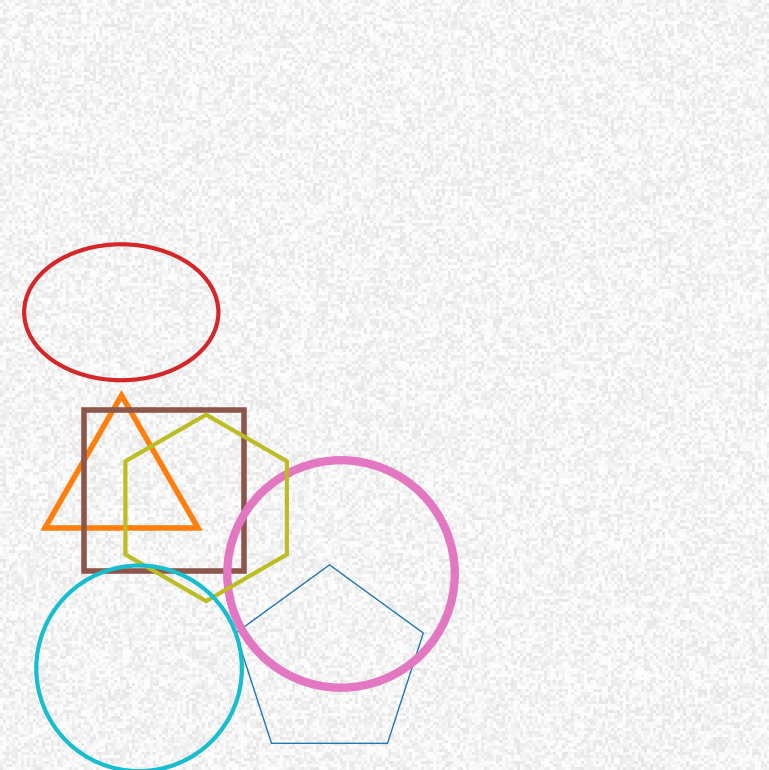[{"shape": "pentagon", "thickness": 0.5, "radius": 0.64, "center": [0.428, 0.138]}, {"shape": "triangle", "thickness": 2, "radius": 0.57, "center": [0.158, 0.372]}, {"shape": "oval", "thickness": 1.5, "radius": 0.63, "center": [0.157, 0.594]}, {"shape": "square", "thickness": 2, "radius": 0.52, "center": [0.213, 0.363]}, {"shape": "circle", "thickness": 3, "radius": 0.74, "center": [0.443, 0.255]}, {"shape": "hexagon", "thickness": 1.5, "radius": 0.61, "center": [0.268, 0.34]}, {"shape": "circle", "thickness": 1.5, "radius": 0.67, "center": [0.181, 0.132]}]